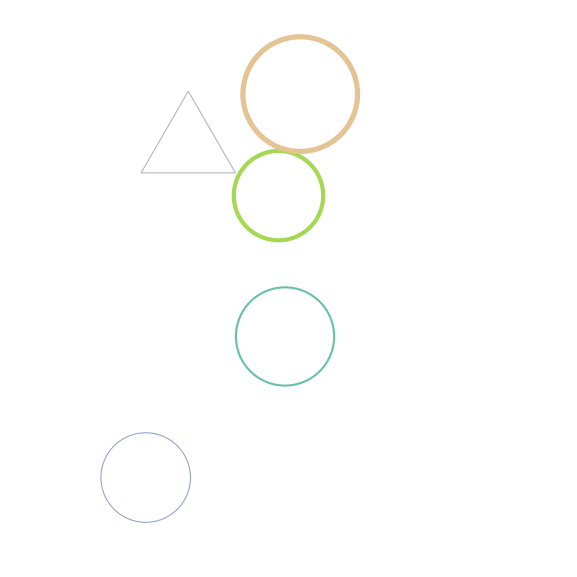[{"shape": "circle", "thickness": 1, "radius": 0.43, "center": [0.494, 0.417]}, {"shape": "circle", "thickness": 0.5, "radius": 0.39, "center": [0.252, 0.172]}, {"shape": "circle", "thickness": 2, "radius": 0.39, "center": [0.482, 0.66]}, {"shape": "circle", "thickness": 2.5, "radius": 0.5, "center": [0.52, 0.836]}, {"shape": "triangle", "thickness": 0.5, "radius": 0.47, "center": [0.326, 0.747]}]